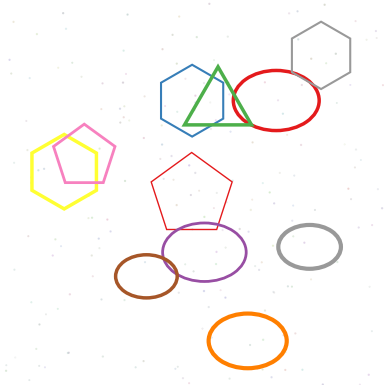[{"shape": "oval", "thickness": 2.5, "radius": 0.56, "center": [0.718, 0.739]}, {"shape": "pentagon", "thickness": 1, "radius": 0.55, "center": [0.498, 0.493]}, {"shape": "hexagon", "thickness": 1.5, "radius": 0.47, "center": [0.499, 0.739]}, {"shape": "triangle", "thickness": 2.5, "radius": 0.5, "center": [0.566, 0.726]}, {"shape": "oval", "thickness": 2, "radius": 0.54, "center": [0.531, 0.345]}, {"shape": "oval", "thickness": 3, "radius": 0.51, "center": [0.643, 0.115]}, {"shape": "hexagon", "thickness": 2.5, "radius": 0.48, "center": [0.167, 0.554]}, {"shape": "oval", "thickness": 2.5, "radius": 0.4, "center": [0.38, 0.282]}, {"shape": "pentagon", "thickness": 2, "radius": 0.42, "center": [0.219, 0.594]}, {"shape": "hexagon", "thickness": 1.5, "radius": 0.44, "center": [0.834, 0.856]}, {"shape": "oval", "thickness": 3, "radius": 0.41, "center": [0.804, 0.359]}]